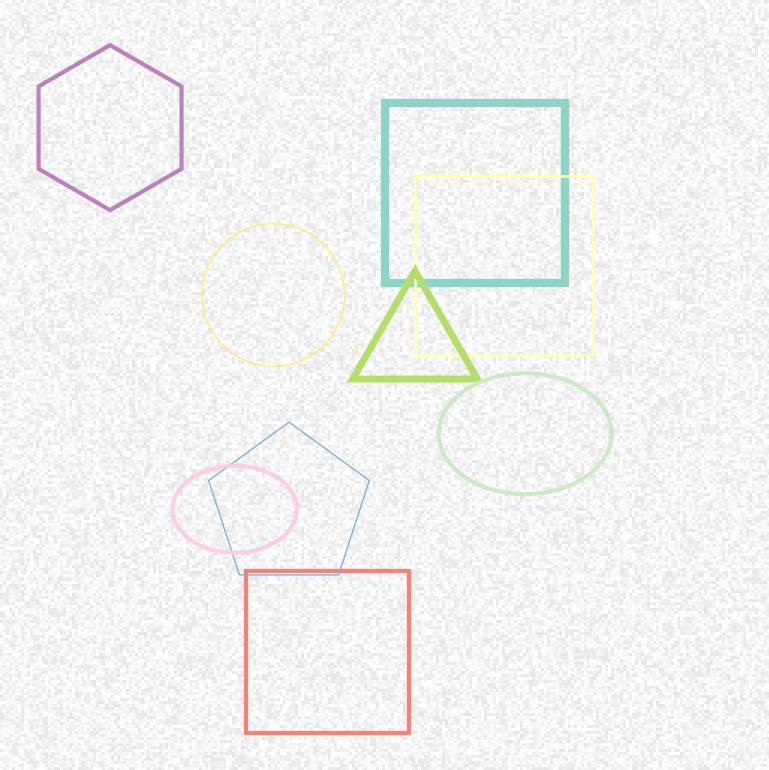[{"shape": "square", "thickness": 3, "radius": 0.58, "center": [0.617, 0.749]}, {"shape": "square", "thickness": 1, "radius": 0.58, "center": [0.655, 0.655]}, {"shape": "square", "thickness": 1.5, "radius": 0.53, "center": [0.426, 0.153]}, {"shape": "pentagon", "thickness": 0.5, "radius": 0.55, "center": [0.375, 0.342]}, {"shape": "triangle", "thickness": 2.5, "radius": 0.47, "center": [0.539, 0.555]}, {"shape": "oval", "thickness": 1.5, "radius": 0.4, "center": [0.305, 0.339]}, {"shape": "hexagon", "thickness": 1.5, "radius": 0.54, "center": [0.143, 0.834]}, {"shape": "oval", "thickness": 1.5, "radius": 0.56, "center": [0.682, 0.437]}, {"shape": "circle", "thickness": 0.5, "radius": 0.46, "center": [0.355, 0.617]}]